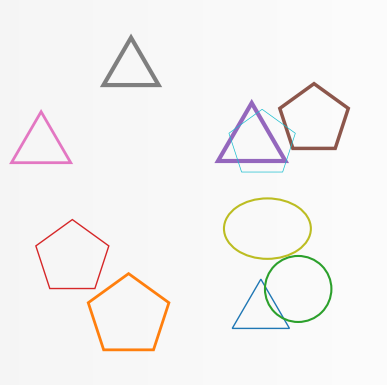[{"shape": "triangle", "thickness": 1, "radius": 0.43, "center": [0.673, 0.19]}, {"shape": "pentagon", "thickness": 2, "radius": 0.55, "center": [0.332, 0.18]}, {"shape": "circle", "thickness": 1.5, "radius": 0.43, "center": [0.769, 0.249]}, {"shape": "pentagon", "thickness": 1, "radius": 0.49, "center": [0.187, 0.331]}, {"shape": "triangle", "thickness": 3, "radius": 0.5, "center": [0.65, 0.632]}, {"shape": "pentagon", "thickness": 2.5, "radius": 0.46, "center": [0.81, 0.69]}, {"shape": "triangle", "thickness": 2, "radius": 0.44, "center": [0.106, 0.622]}, {"shape": "triangle", "thickness": 3, "radius": 0.41, "center": [0.338, 0.82]}, {"shape": "oval", "thickness": 1.5, "radius": 0.56, "center": [0.69, 0.406]}, {"shape": "pentagon", "thickness": 0.5, "radius": 0.45, "center": [0.676, 0.626]}]